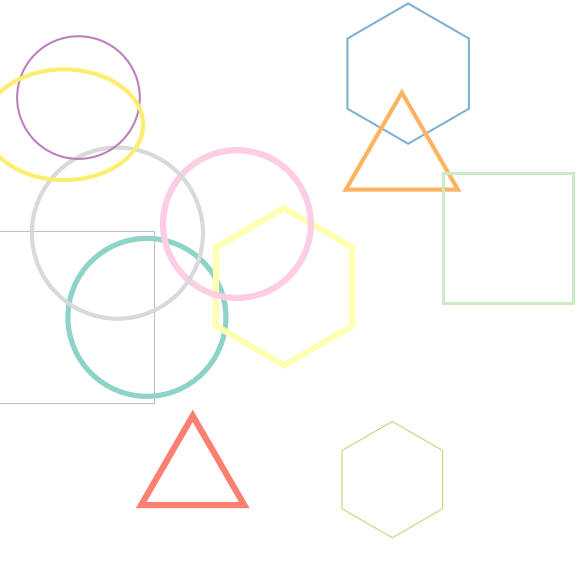[{"shape": "circle", "thickness": 2.5, "radius": 0.68, "center": [0.254, 0.45]}, {"shape": "hexagon", "thickness": 3, "radius": 0.68, "center": [0.492, 0.503]}, {"shape": "square", "thickness": 0.5, "radius": 0.75, "center": [0.118, 0.45]}, {"shape": "triangle", "thickness": 3, "radius": 0.52, "center": [0.334, 0.176]}, {"shape": "hexagon", "thickness": 1, "radius": 0.61, "center": [0.707, 0.872]}, {"shape": "triangle", "thickness": 2, "radius": 0.56, "center": [0.696, 0.727]}, {"shape": "hexagon", "thickness": 0.5, "radius": 0.5, "center": [0.679, 0.169]}, {"shape": "circle", "thickness": 3, "radius": 0.64, "center": [0.41, 0.611]}, {"shape": "circle", "thickness": 2, "radius": 0.74, "center": [0.203, 0.595]}, {"shape": "circle", "thickness": 1, "radius": 0.53, "center": [0.136, 0.83]}, {"shape": "square", "thickness": 1.5, "radius": 0.56, "center": [0.88, 0.587]}, {"shape": "oval", "thickness": 2, "radius": 0.68, "center": [0.111, 0.783]}]